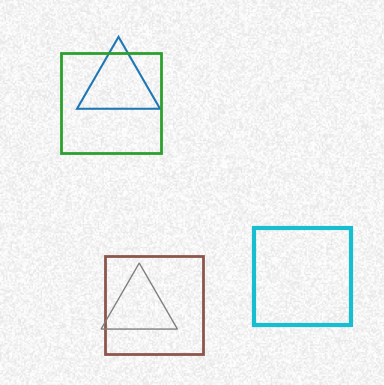[{"shape": "triangle", "thickness": 1.5, "radius": 0.62, "center": [0.308, 0.78]}, {"shape": "square", "thickness": 2, "radius": 0.65, "center": [0.288, 0.732]}, {"shape": "square", "thickness": 2, "radius": 0.63, "center": [0.4, 0.207]}, {"shape": "triangle", "thickness": 1, "radius": 0.57, "center": [0.362, 0.202]}, {"shape": "square", "thickness": 3, "radius": 0.63, "center": [0.786, 0.281]}]